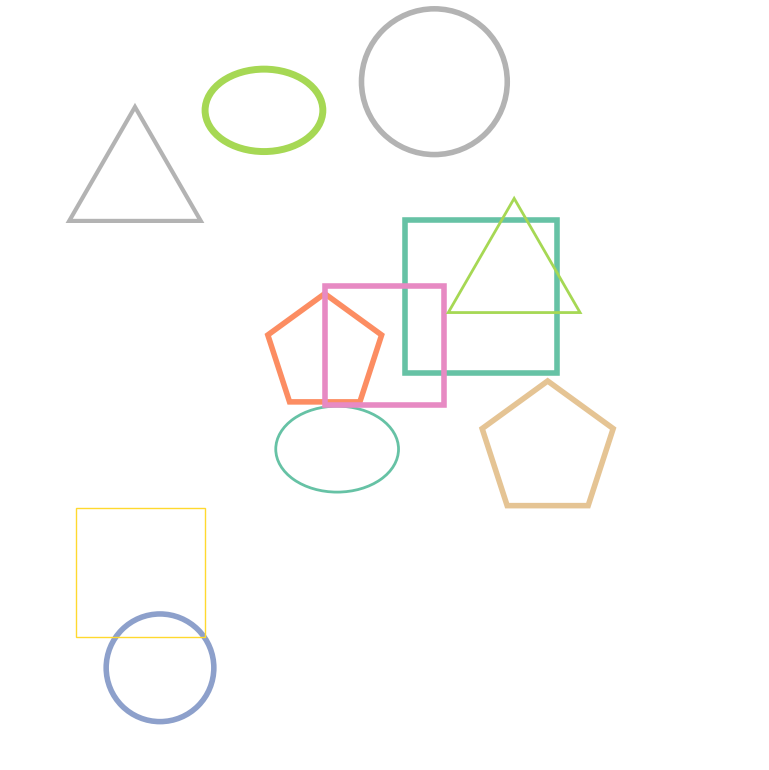[{"shape": "oval", "thickness": 1, "radius": 0.4, "center": [0.438, 0.417]}, {"shape": "square", "thickness": 2, "radius": 0.5, "center": [0.625, 0.615]}, {"shape": "pentagon", "thickness": 2, "radius": 0.39, "center": [0.422, 0.541]}, {"shape": "circle", "thickness": 2, "radius": 0.35, "center": [0.208, 0.133]}, {"shape": "square", "thickness": 2, "radius": 0.39, "center": [0.499, 0.551]}, {"shape": "triangle", "thickness": 1, "radius": 0.49, "center": [0.668, 0.643]}, {"shape": "oval", "thickness": 2.5, "radius": 0.38, "center": [0.343, 0.857]}, {"shape": "square", "thickness": 0.5, "radius": 0.42, "center": [0.183, 0.257]}, {"shape": "pentagon", "thickness": 2, "radius": 0.45, "center": [0.711, 0.416]}, {"shape": "circle", "thickness": 2, "radius": 0.47, "center": [0.564, 0.894]}, {"shape": "triangle", "thickness": 1.5, "radius": 0.49, "center": [0.175, 0.762]}]